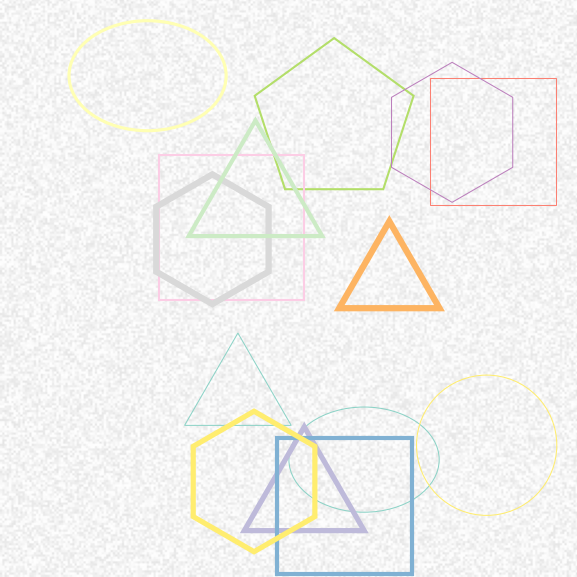[{"shape": "oval", "thickness": 0.5, "radius": 0.65, "center": [0.63, 0.203]}, {"shape": "triangle", "thickness": 0.5, "radius": 0.53, "center": [0.412, 0.316]}, {"shape": "oval", "thickness": 1.5, "radius": 0.68, "center": [0.256, 0.868]}, {"shape": "triangle", "thickness": 2.5, "radius": 0.6, "center": [0.527, 0.14]}, {"shape": "square", "thickness": 0.5, "radius": 0.55, "center": [0.854, 0.754]}, {"shape": "square", "thickness": 2, "radius": 0.59, "center": [0.596, 0.123]}, {"shape": "triangle", "thickness": 3, "radius": 0.5, "center": [0.674, 0.516]}, {"shape": "pentagon", "thickness": 1, "radius": 0.72, "center": [0.579, 0.789]}, {"shape": "square", "thickness": 1, "radius": 0.63, "center": [0.401, 0.605]}, {"shape": "hexagon", "thickness": 3, "radius": 0.56, "center": [0.368, 0.585]}, {"shape": "hexagon", "thickness": 0.5, "radius": 0.61, "center": [0.783, 0.77]}, {"shape": "triangle", "thickness": 2, "radius": 0.67, "center": [0.442, 0.657]}, {"shape": "hexagon", "thickness": 2.5, "radius": 0.61, "center": [0.44, 0.165]}, {"shape": "circle", "thickness": 0.5, "radius": 0.61, "center": [0.843, 0.228]}]